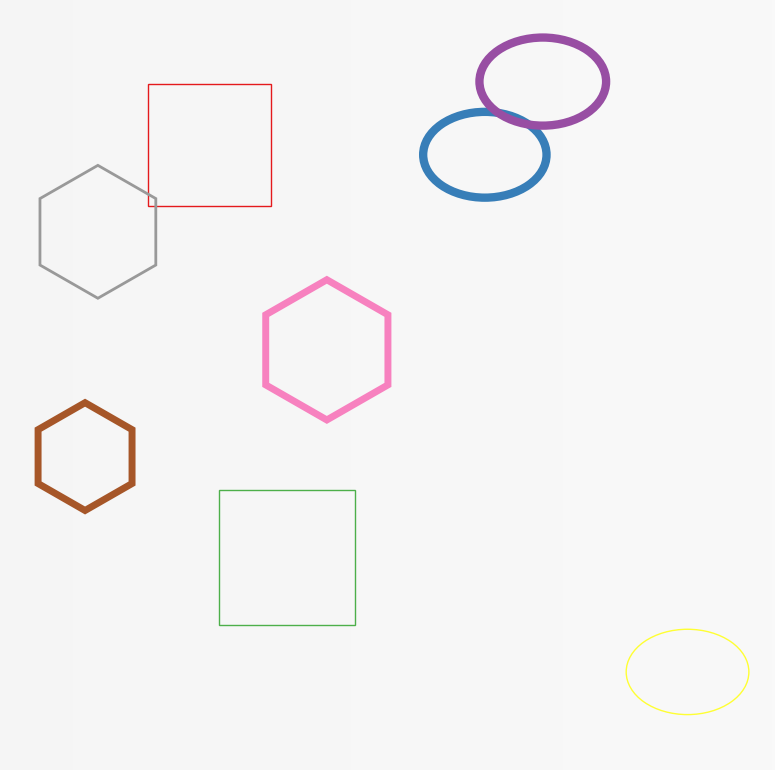[{"shape": "square", "thickness": 0.5, "radius": 0.4, "center": [0.27, 0.811]}, {"shape": "oval", "thickness": 3, "radius": 0.4, "center": [0.626, 0.799]}, {"shape": "square", "thickness": 0.5, "radius": 0.44, "center": [0.37, 0.276]}, {"shape": "oval", "thickness": 3, "radius": 0.41, "center": [0.7, 0.894]}, {"shape": "oval", "thickness": 0.5, "radius": 0.4, "center": [0.887, 0.127]}, {"shape": "hexagon", "thickness": 2.5, "radius": 0.35, "center": [0.11, 0.407]}, {"shape": "hexagon", "thickness": 2.5, "radius": 0.46, "center": [0.422, 0.546]}, {"shape": "hexagon", "thickness": 1, "radius": 0.43, "center": [0.126, 0.699]}]